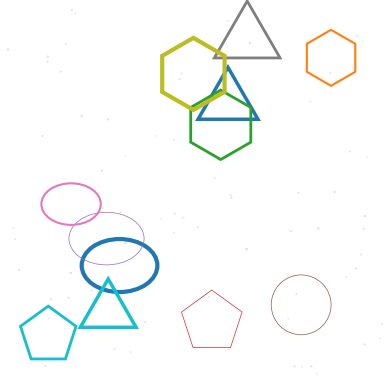[{"shape": "triangle", "thickness": 2.5, "radius": 0.45, "center": [0.592, 0.735]}, {"shape": "oval", "thickness": 3, "radius": 0.49, "center": [0.31, 0.31]}, {"shape": "hexagon", "thickness": 1.5, "radius": 0.36, "center": [0.86, 0.85]}, {"shape": "hexagon", "thickness": 2, "radius": 0.45, "center": [0.573, 0.676]}, {"shape": "pentagon", "thickness": 0.5, "radius": 0.41, "center": [0.55, 0.164]}, {"shape": "oval", "thickness": 0.5, "radius": 0.49, "center": [0.277, 0.38]}, {"shape": "circle", "thickness": 0.5, "radius": 0.39, "center": [0.782, 0.208]}, {"shape": "oval", "thickness": 1.5, "radius": 0.39, "center": [0.185, 0.47]}, {"shape": "triangle", "thickness": 2, "radius": 0.49, "center": [0.642, 0.899]}, {"shape": "hexagon", "thickness": 3, "radius": 0.47, "center": [0.502, 0.808]}, {"shape": "triangle", "thickness": 2.5, "radius": 0.42, "center": [0.281, 0.192]}, {"shape": "pentagon", "thickness": 2, "radius": 0.38, "center": [0.125, 0.129]}]